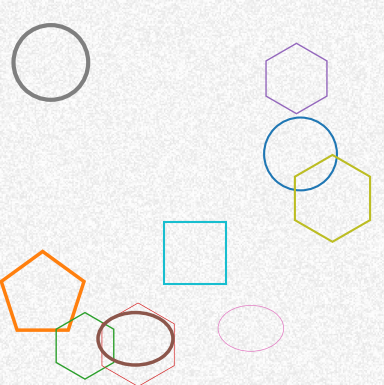[{"shape": "circle", "thickness": 1.5, "radius": 0.47, "center": [0.781, 0.6]}, {"shape": "pentagon", "thickness": 2.5, "radius": 0.56, "center": [0.111, 0.234]}, {"shape": "hexagon", "thickness": 1, "radius": 0.43, "center": [0.221, 0.102]}, {"shape": "hexagon", "thickness": 0.5, "radius": 0.54, "center": [0.359, 0.105]}, {"shape": "hexagon", "thickness": 1, "radius": 0.46, "center": [0.77, 0.796]}, {"shape": "oval", "thickness": 2.5, "radius": 0.49, "center": [0.352, 0.12]}, {"shape": "oval", "thickness": 0.5, "radius": 0.43, "center": [0.652, 0.147]}, {"shape": "circle", "thickness": 3, "radius": 0.49, "center": [0.132, 0.838]}, {"shape": "hexagon", "thickness": 1.5, "radius": 0.56, "center": [0.864, 0.485]}, {"shape": "square", "thickness": 1.5, "radius": 0.4, "center": [0.507, 0.343]}]